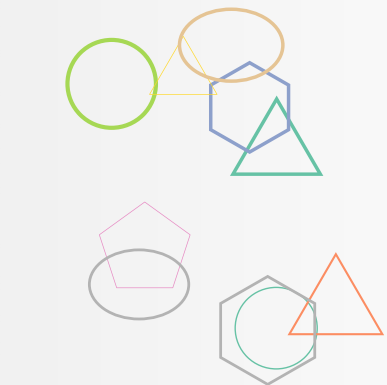[{"shape": "circle", "thickness": 1, "radius": 0.53, "center": [0.713, 0.148]}, {"shape": "triangle", "thickness": 2.5, "radius": 0.65, "center": [0.714, 0.613]}, {"shape": "triangle", "thickness": 1.5, "radius": 0.69, "center": [0.867, 0.201]}, {"shape": "hexagon", "thickness": 2.5, "radius": 0.58, "center": [0.644, 0.721]}, {"shape": "pentagon", "thickness": 0.5, "radius": 0.62, "center": [0.373, 0.352]}, {"shape": "circle", "thickness": 3, "radius": 0.57, "center": [0.288, 0.782]}, {"shape": "triangle", "thickness": 0.5, "radius": 0.5, "center": [0.473, 0.805]}, {"shape": "oval", "thickness": 2.5, "radius": 0.67, "center": [0.597, 0.883]}, {"shape": "oval", "thickness": 2, "radius": 0.64, "center": [0.359, 0.261]}, {"shape": "hexagon", "thickness": 2, "radius": 0.7, "center": [0.691, 0.142]}]